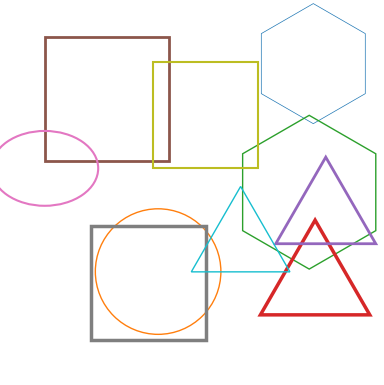[{"shape": "hexagon", "thickness": 0.5, "radius": 0.78, "center": [0.814, 0.835]}, {"shape": "circle", "thickness": 1, "radius": 0.82, "center": [0.411, 0.295]}, {"shape": "hexagon", "thickness": 1, "radius": 1.0, "center": [0.803, 0.501]}, {"shape": "triangle", "thickness": 2.5, "radius": 0.82, "center": [0.818, 0.264]}, {"shape": "triangle", "thickness": 2, "radius": 0.75, "center": [0.846, 0.442]}, {"shape": "square", "thickness": 2, "radius": 0.81, "center": [0.278, 0.743]}, {"shape": "oval", "thickness": 1.5, "radius": 0.69, "center": [0.116, 0.563]}, {"shape": "square", "thickness": 2.5, "radius": 0.74, "center": [0.385, 0.265]}, {"shape": "square", "thickness": 1.5, "radius": 0.69, "center": [0.534, 0.702]}, {"shape": "triangle", "thickness": 1, "radius": 0.74, "center": [0.625, 0.368]}]